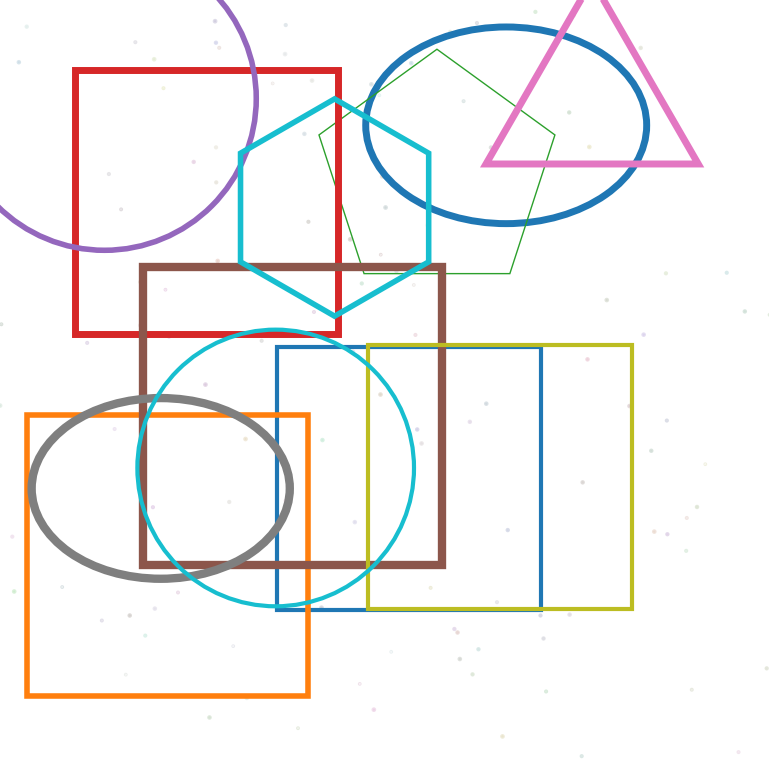[{"shape": "oval", "thickness": 2.5, "radius": 0.91, "center": [0.657, 0.837]}, {"shape": "square", "thickness": 1.5, "radius": 0.86, "center": [0.531, 0.379]}, {"shape": "square", "thickness": 2, "radius": 0.91, "center": [0.217, 0.278]}, {"shape": "pentagon", "thickness": 0.5, "radius": 0.81, "center": [0.567, 0.775]}, {"shape": "square", "thickness": 2.5, "radius": 0.86, "center": [0.268, 0.737]}, {"shape": "circle", "thickness": 2, "radius": 0.99, "center": [0.136, 0.872]}, {"shape": "square", "thickness": 3, "radius": 0.97, "center": [0.38, 0.459]}, {"shape": "triangle", "thickness": 2.5, "radius": 0.8, "center": [0.769, 0.867]}, {"shape": "oval", "thickness": 3, "radius": 0.84, "center": [0.209, 0.366]}, {"shape": "square", "thickness": 1.5, "radius": 0.86, "center": [0.649, 0.38]}, {"shape": "hexagon", "thickness": 2, "radius": 0.71, "center": [0.435, 0.73]}, {"shape": "circle", "thickness": 1.5, "radius": 0.9, "center": [0.358, 0.392]}]